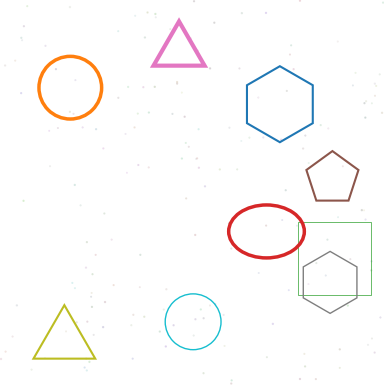[{"shape": "hexagon", "thickness": 1.5, "radius": 0.49, "center": [0.727, 0.729]}, {"shape": "circle", "thickness": 2.5, "radius": 0.41, "center": [0.183, 0.772]}, {"shape": "square", "thickness": 0.5, "radius": 0.47, "center": [0.868, 0.329]}, {"shape": "oval", "thickness": 2.5, "radius": 0.49, "center": [0.692, 0.399]}, {"shape": "pentagon", "thickness": 1.5, "radius": 0.36, "center": [0.863, 0.536]}, {"shape": "triangle", "thickness": 3, "radius": 0.38, "center": [0.465, 0.868]}, {"shape": "hexagon", "thickness": 1, "radius": 0.4, "center": [0.857, 0.267]}, {"shape": "triangle", "thickness": 1.5, "radius": 0.46, "center": [0.167, 0.115]}, {"shape": "circle", "thickness": 1, "radius": 0.36, "center": [0.502, 0.164]}]